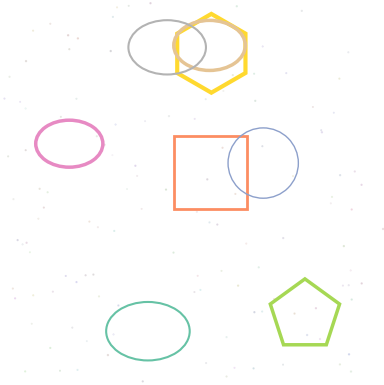[{"shape": "oval", "thickness": 1.5, "radius": 0.54, "center": [0.384, 0.14]}, {"shape": "square", "thickness": 2, "radius": 0.47, "center": [0.546, 0.552]}, {"shape": "circle", "thickness": 1, "radius": 0.46, "center": [0.684, 0.576]}, {"shape": "oval", "thickness": 2.5, "radius": 0.44, "center": [0.18, 0.627]}, {"shape": "pentagon", "thickness": 2.5, "radius": 0.47, "center": [0.792, 0.181]}, {"shape": "hexagon", "thickness": 3, "radius": 0.51, "center": [0.549, 0.862]}, {"shape": "oval", "thickness": 2.5, "radius": 0.46, "center": [0.544, 0.882]}, {"shape": "oval", "thickness": 1.5, "radius": 0.5, "center": [0.434, 0.877]}]